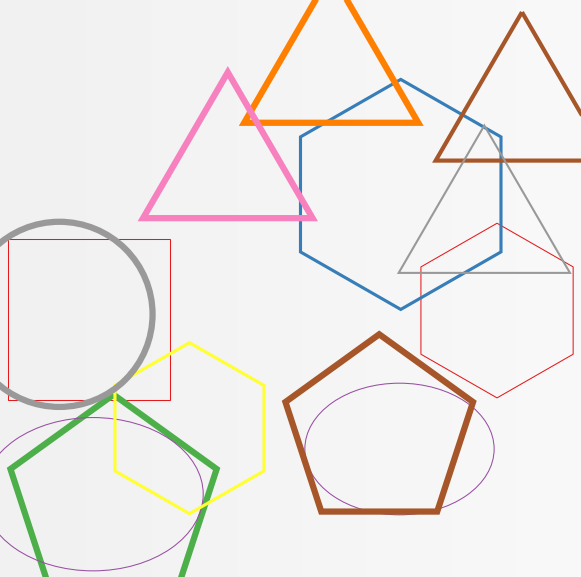[{"shape": "hexagon", "thickness": 0.5, "radius": 0.76, "center": [0.855, 0.461]}, {"shape": "square", "thickness": 0.5, "radius": 0.69, "center": [0.153, 0.446]}, {"shape": "hexagon", "thickness": 1.5, "radius": 1.0, "center": [0.689, 0.662]}, {"shape": "pentagon", "thickness": 3, "radius": 0.93, "center": [0.195, 0.129]}, {"shape": "oval", "thickness": 0.5, "radius": 0.95, "center": [0.16, 0.143]}, {"shape": "oval", "thickness": 0.5, "radius": 0.81, "center": [0.687, 0.222]}, {"shape": "triangle", "thickness": 3, "radius": 0.86, "center": [0.57, 0.873]}, {"shape": "hexagon", "thickness": 1.5, "radius": 0.74, "center": [0.326, 0.258]}, {"shape": "triangle", "thickness": 2, "radius": 0.86, "center": [0.898, 0.807]}, {"shape": "pentagon", "thickness": 3, "radius": 0.85, "center": [0.652, 0.251]}, {"shape": "triangle", "thickness": 3, "radius": 0.84, "center": [0.392, 0.706]}, {"shape": "triangle", "thickness": 1, "radius": 0.85, "center": [0.833, 0.612]}, {"shape": "circle", "thickness": 3, "radius": 0.8, "center": [0.102, 0.455]}]